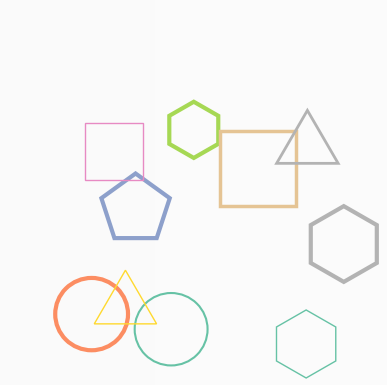[{"shape": "hexagon", "thickness": 1, "radius": 0.44, "center": [0.79, 0.107]}, {"shape": "circle", "thickness": 1.5, "radius": 0.47, "center": [0.442, 0.145]}, {"shape": "circle", "thickness": 3, "radius": 0.47, "center": [0.236, 0.184]}, {"shape": "pentagon", "thickness": 3, "radius": 0.46, "center": [0.35, 0.457]}, {"shape": "square", "thickness": 1, "radius": 0.37, "center": [0.295, 0.607]}, {"shape": "hexagon", "thickness": 3, "radius": 0.36, "center": [0.5, 0.663]}, {"shape": "triangle", "thickness": 1, "radius": 0.46, "center": [0.324, 0.205]}, {"shape": "square", "thickness": 2.5, "radius": 0.48, "center": [0.666, 0.562]}, {"shape": "triangle", "thickness": 2, "radius": 0.46, "center": [0.793, 0.622]}, {"shape": "hexagon", "thickness": 3, "radius": 0.49, "center": [0.887, 0.366]}]